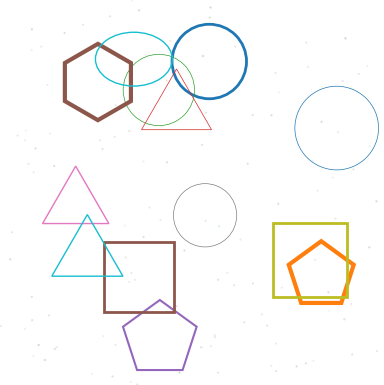[{"shape": "circle", "thickness": 2, "radius": 0.48, "center": [0.544, 0.84]}, {"shape": "circle", "thickness": 0.5, "radius": 0.54, "center": [0.875, 0.667]}, {"shape": "pentagon", "thickness": 3, "radius": 0.44, "center": [0.834, 0.285]}, {"shape": "circle", "thickness": 0.5, "radius": 0.46, "center": [0.413, 0.766]}, {"shape": "triangle", "thickness": 0.5, "radius": 0.53, "center": [0.459, 0.716]}, {"shape": "pentagon", "thickness": 1.5, "radius": 0.5, "center": [0.415, 0.12]}, {"shape": "square", "thickness": 2, "radius": 0.45, "center": [0.36, 0.28]}, {"shape": "hexagon", "thickness": 3, "radius": 0.5, "center": [0.254, 0.787]}, {"shape": "triangle", "thickness": 1, "radius": 0.5, "center": [0.197, 0.469]}, {"shape": "circle", "thickness": 0.5, "radius": 0.41, "center": [0.533, 0.441]}, {"shape": "square", "thickness": 2, "radius": 0.48, "center": [0.804, 0.324]}, {"shape": "triangle", "thickness": 1, "radius": 0.53, "center": [0.227, 0.336]}, {"shape": "oval", "thickness": 1, "radius": 0.5, "center": [0.348, 0.846]}]